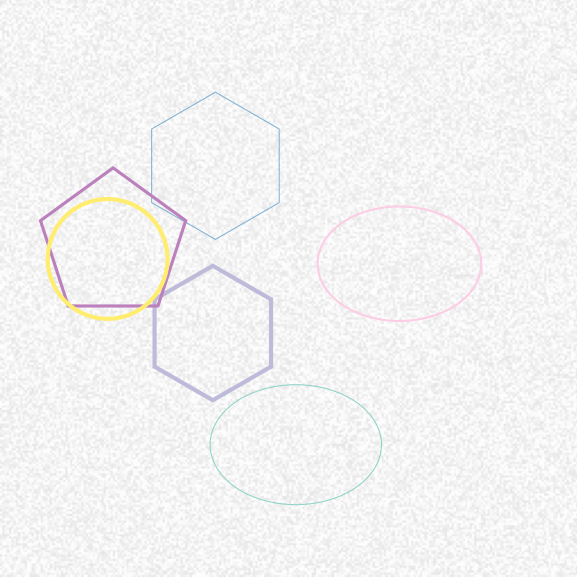[{"shape": "oval", "thickness": 0.5, "radius": 0.74, "center": [0.512, 0.229]}, {"shape": "hexagon", "thickness": 2, "radius": 0.58, "center": [0.369, 0.422]}, {"shape": "hexagon", "thickness": 0.5, "radius": 0.64, "center": [0.373, 0.712]}, {"shape": "oval", "thickness": 1, "radius": 0.71, "center": [0.692, 0.542]}, {"shape": "pentagon", "thickness": 1.5, "radius": 0.66, "center": [0.196, 0.576]}, {"shape": "circle", "thickness": 2, "radius": 0.52, "center": [0.186, 0.551]}]